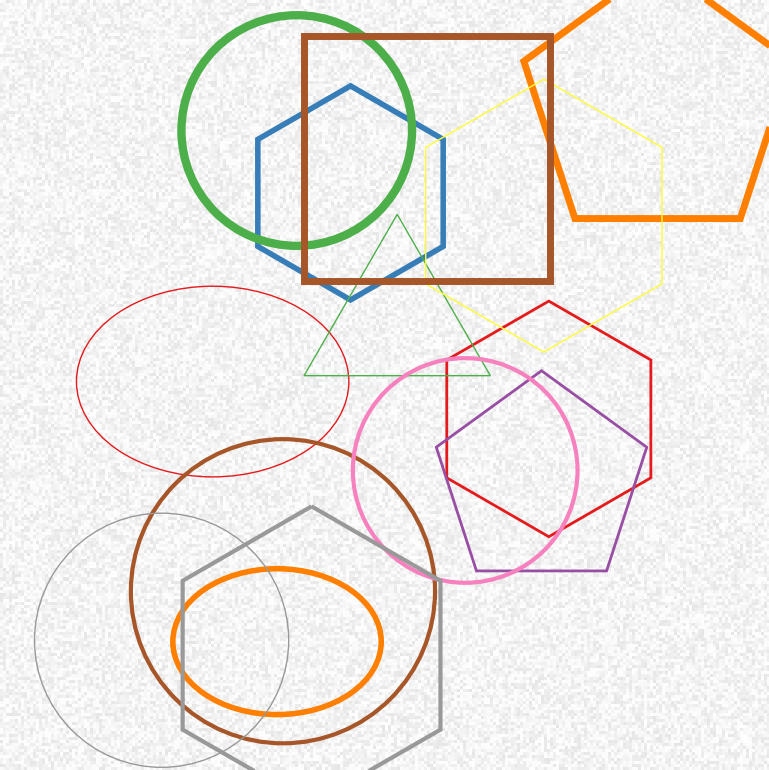[{"shape": "hexagon", "thickness": 1, "radius": 0.77, "center": [0.713, 0.456]}, {"shape": "oval", "thickness": 0.5, "radius": 0.88, "center": [0.276, 0.504]}, {"shape": "hexagon", "thickness": 2, "radius": 0.69, "center": [0.455, 0.749]}, {"shape": "triangle", "thickness": 0.5, "radius": 0.7, "center": [0.516, 0.582]}, {"shape": "circle", "thickness": 3, "radius": 0.75, "center": [0.385, 0.83]}, {"shape": "pentagon", "thickness": 1, "radius": 0.72, "center": [0.703, 0.375]}, {"shape": "oval", "thickness": 2, "radius": 0.68, "center": [0.36, 0.167]}, {"shape": "pentagon", "thickness": 2.5, "radius": 0.91, "center": [0.854, 0.864]}, {"shape": "hexagon", "thickness": 0.5, "radius": 0.89, "center": [0.706, 0.72]}, {"shape": "square", "thickness": 2.5, "radius": 0.8, "center": [0.555, 0.794]}, {"shape": "circle", "thickness": 1.5, "radius": 0.99, "center": [0.367, 0.232]}, {"shape": "circle", "thickness": 1.5, "radius": 0.73, "center": [0.604, 0.389]}, {"shape": "circle", "thickness": 0.5, "radius": 0.83, "center": [0.21, 0.169]}, {"shape": "hexagon", "thickness": 1.5, "radius": 0.97, "center": [0.405, 0.149]}]